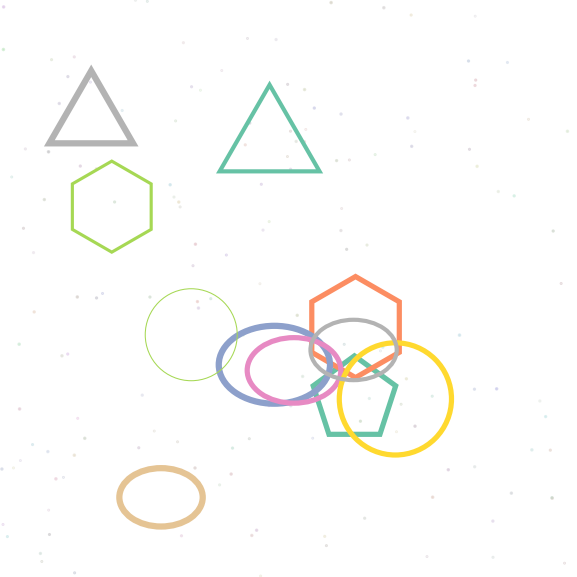[{"shape": "triangle", "thickness": 2, "radius": 0.5, "center": [0.467, 0.752]}, {"shape": "pentagon", "thickness": 2.5, "radius": 0.38, "center": [0.614, 0.308]}, {"shape": "hexagon", "thickness": 2.5, "radius": 0.44, "center": [0.616, 0.433]}, {"shape": "oval", "thickness": 3, "radius": 0.48, "center": [0.475, 0.368]}, {"shape": "oval", "thickness": 2.5, "radius": 0.41, "center": [0.509, 0.358]}, {"shape": "hexagon", "thickness": 1.5, "radius": 0.39, "center": [0.194, 0.641]}, {"shape": "circle", "thickness": 0.5, "radius": 0.4, "center": [0.331, 0.42]}, {"shape": "circle", "thickness": 2.5, "radius": 0.49, "center": [0.685, 0.308]}, {"shape": "oval", "thickness": 3, "radius": 0.36, "center": [0.279, 0.138]}, {"shape": "triangle", "thickness": 3, "radius": 0.42, "center": [0.158, 0.793]}, {"shape": "oval", "thickness": 2, "radius": 0.37, "center": [0.612, 0.393]}]